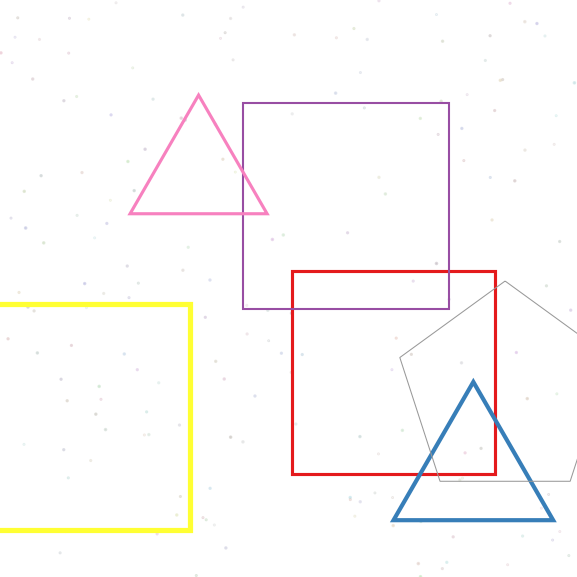[{"shape": "square", "thickness": 1.5, "radius": 0.88, "center": [0.682, 0.354]}, {"shape": "triangle", "thickness": 2, "radius": 0.8, "center": [0.82, 0.178]}, {"shape": "square", "thickness": 1, "radius": 0.89, "center": [0.599, 0.643]}, {"shape": "square", "thickness": 2.5, "radius": 0.98, "center": [0.133, 0.277]}, {"shape": "triangle", "thickness": 1.5, "radius": 0.68, "center": [0.344, 0.698]}, {"shape": "pentagon", "thickness": 0.5, "radius": 0.96, "center": [0.875, 0.321]}]